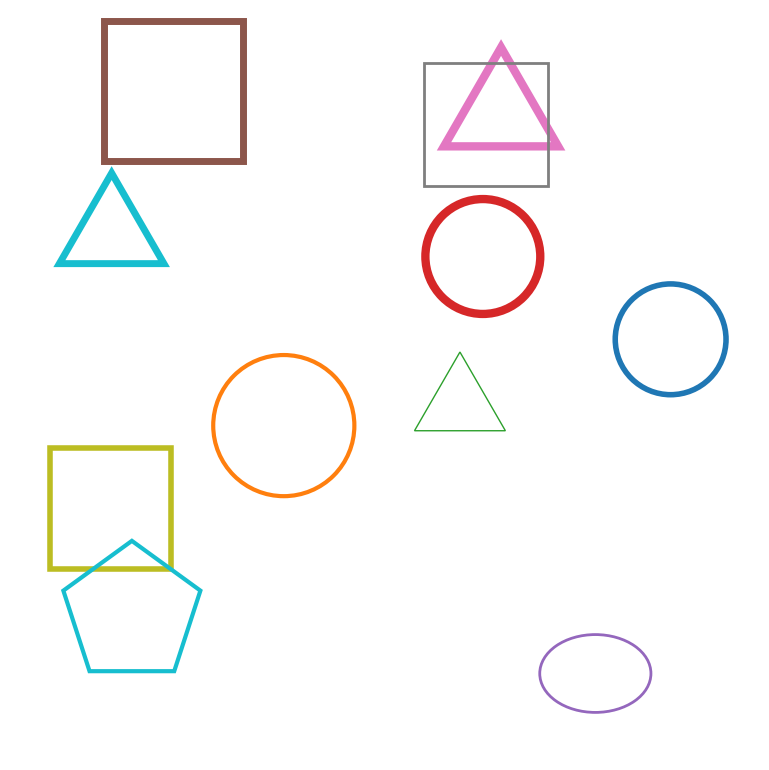[{"shape": "circle", "thickness": 2, "radius": 0.36, "center": [0.871, 0.559]}, {"shape": "circle", "thickness": 1.5, "radius": 0.46, "center": [0.369, 0.447]}, {"shape": "triangle", "thickness": 0.5, "radius": 0.34, "center": [0.597, 0.475]}, {"shape": "circle", "thickness": 3, "radius": 0.37, "center": [0.627, 0.667]}, {"shape": "oval", "thickness": 1, "radius": 0.36, "center": [0.773, 0.125]}, {"shape": "square", "thickness": 2.5, "radius": 0.45, "center": [0.225, 0.882]}, {"shape": "triangle", "thickness": 3, "radius": 0.43, "center": [0.651, 0.853]}, {"shape": "square", "thickness": 1, "radius": 0.4, "center": [0.631, 0.838]}, {"shape": "square", "thickness": 2, "radius": 0.39, "center": [0.143, 0.339]}, {"shape": "triangle", "thickness": 2.5, "radius": 0.39, "center": [0.145, 0.697]}, {"shape": "pentagon", "thickness": 1.5, "radius": 0.47, "center": [0.171, 0.204]}]